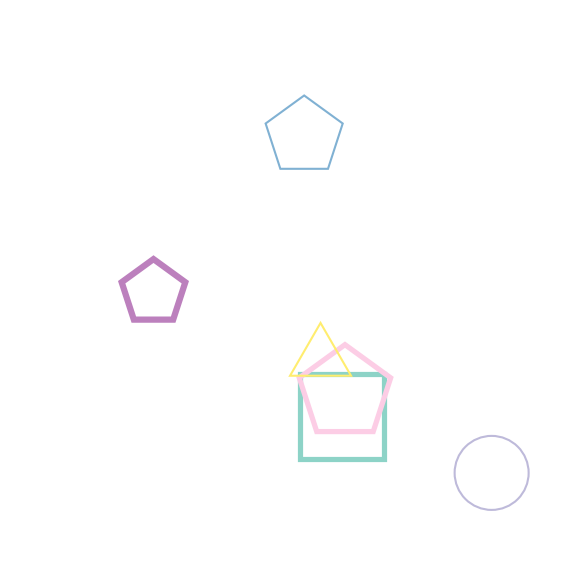[{"shape": "square", "thickness": 2.5, "radius": 0.37, "center": [0.592, 0.277]}, {"shape": "circle", "thickness": 1, "radius": 0.32, "center": [0.851, 0.18]}, {"shape": "pentagon", "thickness": 1, "radius": 0.35, "center": [0.527, 0.764]}, {"shape": "pentagon", "thickness": 2.5, "radius": 0.42, "center": [0.597, 0.319]}, {"shape": "pentagon", "thickness": 3, "radius": 0.29, "center": [0.266, 0.493]}, {"shape": "triangle", "thickness": 1, "radius": 0.3, "center": [0.555, 0.379]}]